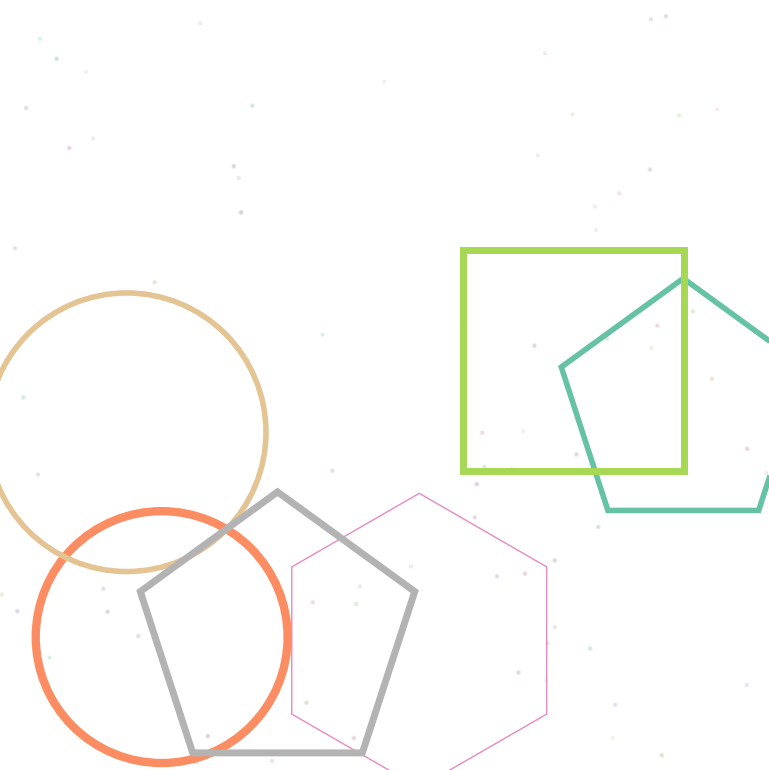[{"shape": "pentagon", "thickness": 2, "radius": 0.83, "center": [0.887, 0.472]}, {"shape": "circle", "thickness": 3, "radius": 0.82, "center": [0.21, 0.173]}, {"shape": "hexagon", "thickness": 0.5, "radius": 0.96, "center": [0.544, 0.168]}, {"shape": "square", "thickness": 2.5, "radius": 0.72, "center": [0.745, 0.532]}, {"shape": "circle", "thickness": 2, "radius": 0.9, "center": [0.165, 0.439]}, {"shape": "pentagon", "thickness": 2.5, "radius": 0.94, "center": [0.36, 0.174]}]